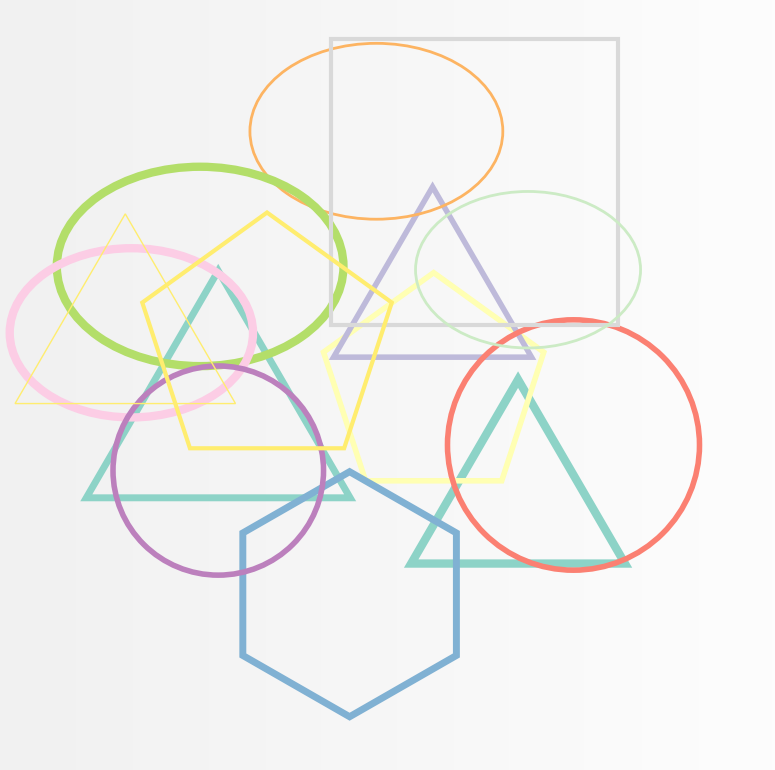[{"shape": "triangle", "thickness": 2.5, "radius": 0.98, "center": [0.282, 0.452]}, {"shape": "triangle", "thickness": 3, "radius": 0.8, "center": [0.668, 0.348]}, {"shape": "pentagon", "thickness": 2, "radius": 0.75, "center": [0.56, 0.496]}, {"shape": "triangle", "thickness": 2, "radius": 0.74, "center": [0.558, 0.61]}, {"shape": "circle", "thickness": 2, "radius": 0.81, "center": [0.74, 0.422]}, {"shape": "hexagon", "thickness": 2.5, "radius": 0.8, "center": [0.451, 0.228]}, {"shape": "oval", "thickness": 1, "radius": 0.82, "center": [0.486, 0.83]}, {"shape": "oval", "thickness": 3, "radius": 0.92, "center": [0.258, 0.654]}, {"shape": "oval", "thickness": 3, "radius": 0.78, "center": [0.17, 0.568]}, {"shape": "square", "thickness": 1.5, "radius": 0.93, "center": [0.612, 0.764]}, {"shape": "circle", "thickness": 2, "radius": 0.68, "center": [0.282, 0.389]}, {"shape": "oval", "thickness": 1, "radius": 0.73, "center": [0.681, 0.65]}, {"shape": "triangle", "thickness": 0.5, "radius": 0.82, "center": [0.162, 0.558]}, {"shape": "pentagon", "thickness": 1.5, "radius": 0.85, "center": [0.345, 0.555]}]